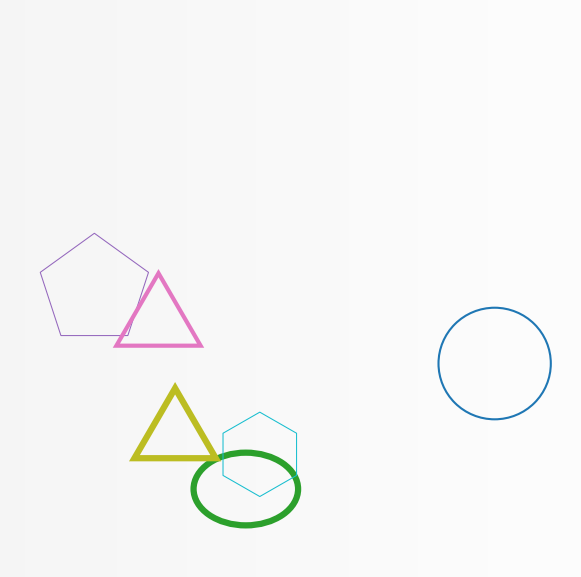[{"shape": "circle", "thickness": 1, "radius": 0.48, "center": [0.851, 0.37]}, {"shape": "oval", "thickness": 3, "radius": 0.45, "center": [0.423, 0.152]}, {"shape": "pentagon", "thickness": 0.5, "radius": 0.49, "center": [0.162, 0.497]}, {"shape": "triangle", "thickness": 2, "radius": 0.42, "center": [0.273, 0.442]}, {"shape": "triangle", "thickness": 3, "radius": 0.4, "center": [0.301, 0.246]}, {"shape": "hexagon", "thickness": 0.5, "radius": 0.37, "center": [0.447, 0.212]}]